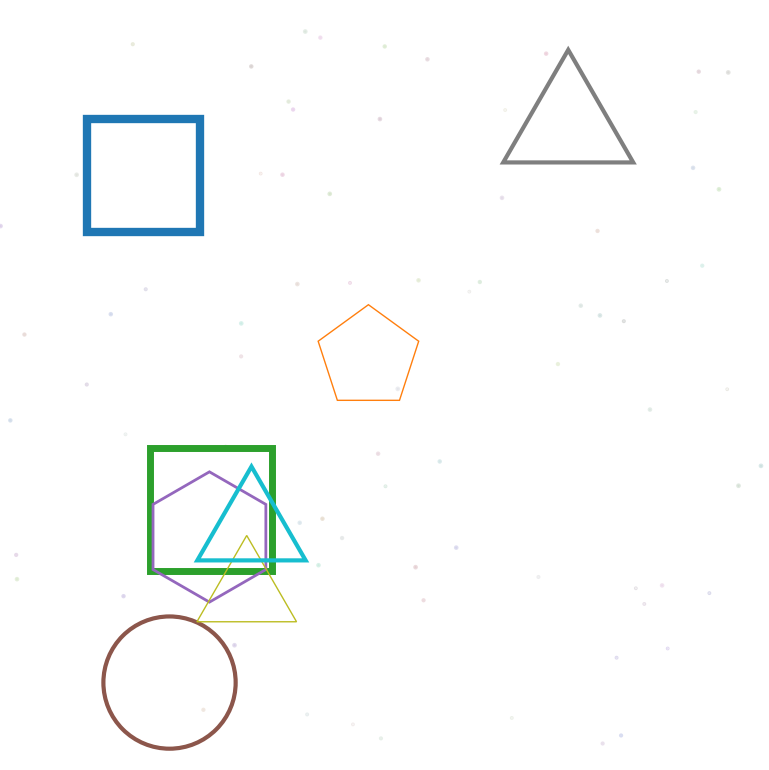[{"shape": "square", "thickness": 3, "radius": 0.37, "center": [0.187, 0.772]}, {"shape": "pentagon", "thickness": 0.5, "radius": 0.34, "center": [0.478, 0.536]}, {"shape": "square", "thickness": 2.5, "radius": 0.4, "center": [0.274, 0.338]}, {"shape": "hexagon", "thickness": 1, "radius": 0.42, "center": [0.272, 0.303]}, {"shape": "circle", "thickness": 1.5, "radius": 0.43, "center": [0.22, 0.114]}, {"shape": "triangle", "thickness": 1.5, "radius": 0.49, "center": [0.738, 0.838]}, {"shape": "triangle", "thickness": 0.5, "radius": 0.37, "center": [0.32, 0.23]}, {"shape": "triangle", "thickness": 1.5, "radius": 0.41, "center": [0.327, 0.313]}]